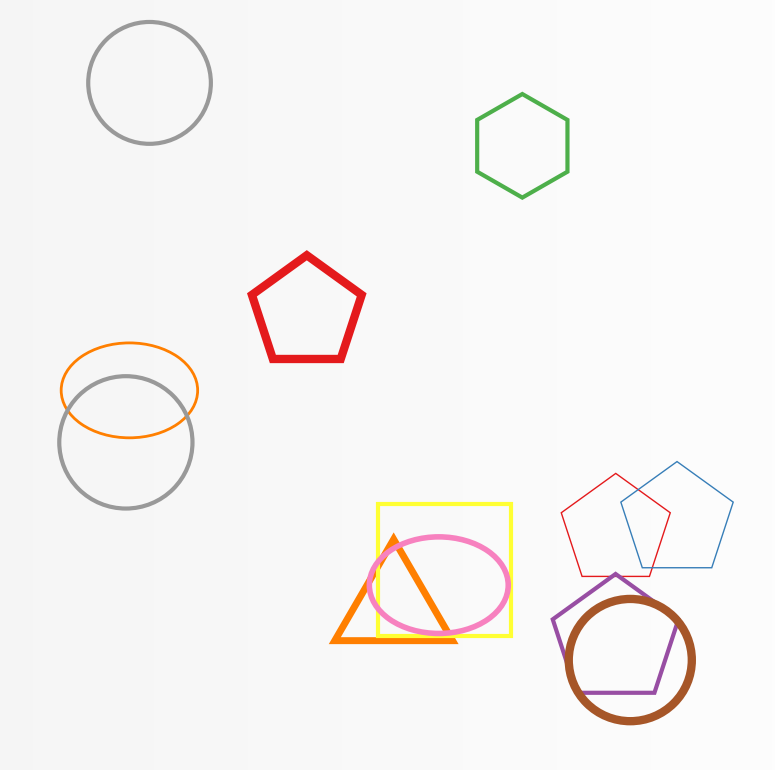[{"shape": "pentagon", "thickness": 0.5, "radius": 0.37, "center": [0.795, 0.311]}, {"shape": "pentagon", "thickness": 3, "radius": 0.37, "center": [0.396, 0.594]}, {"shape": "pentagon", "thickness": 0.5, "radius": 0.38, "center": [0.874, 0.324]}, {"shape": "hexagon", "thickness": 1.5, "radius": 0.34, "center": [0.674, 0.811]}, {"shape": "pentagon", "thickness": 1.5, "radius": 0.43, "center": [0.794, 0.169]}, {"shape": "triangle", "thickness": 2.5, "radius": 0.44, "center": [0.508, 0.212]}, {"shape": "oval", "thickness": 1, "radius": 0.44, "center": [0.167, 0.493]}, {"shape": "square", "thickness": 1.5, "radius": 0.43, "center": [0.573, 0.26]}, {"shape": "circle", "thickness": 3, "radius": 0.4, "center": [0.813, 0.143]}, {"shape": "oval", "thickness": 2, "radius": 0.45, "center": [0.566, 0.24]}, {"shape": "circle", "thickness": 1.5, "radius": 0.4, "center": [0.193, 0.892]}, {"shape": "circle", "thickness": 1.5, "radius": 0.43, "center": [0.162, 0.426]}]